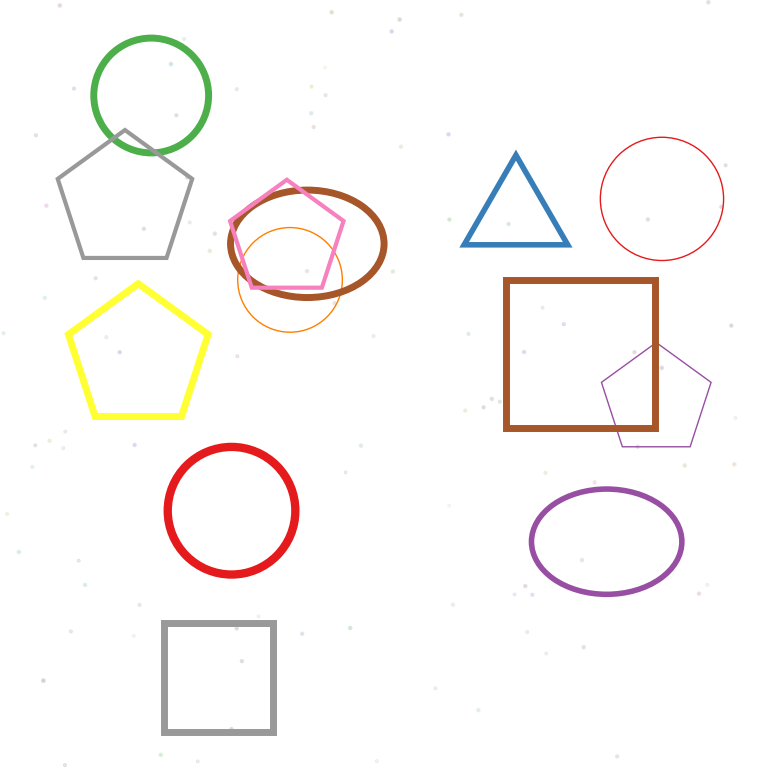[{"shape": "circle", "thickness": 3, "radius": 0.41, "center": [0.301, 0.337]}, {"shape": "circle", "thickness": 0.5, "radius": 0.4, "center": [0.86, 0.742]}, {"shape": "triangle", "thickness": 2, "radius": 0.39, "center": [0.67, 0.721]}, {"shape": "circle", "thickness": 2.5, "radius": 0.37, "center": [0.196, 0.876]}, {"shape": "oval", "thickness": 2, "radius": 0.49, "center": [0.788, 0.297]}, {"shape": "pentagon", "thickness": 0.5, "radius": 0.37, "center": [0.852, 0.48]}, {"shape": "circle", "thickness": 0.5, "radius": 0.34, "center": [0.377, 0.637]}, {"shape": "pentagon", "thickness": 2.5, "radius": 0.48, "center": [0.18, 0.536]}, {"shape": "oval", "thickness": 2.5, "radius": 0.5, "center": [0.399, 0.683]}, {"shape": "square", "thickness": 2.5, "radius": 0.48, "center": [0.754, 0.54]}, {"shape": "pentagon", "thickness": 1.5, "radius": 0.39, "center": [0.372, 0.689]}, {"shape": "pentagon", "thickness": 1.5, "radius": 0.46, "center": [0.162, 0.739]}, {"shape": "square", "thickness": 2.5, "radius": 0.35, "center": [0.284, 0.12]}]